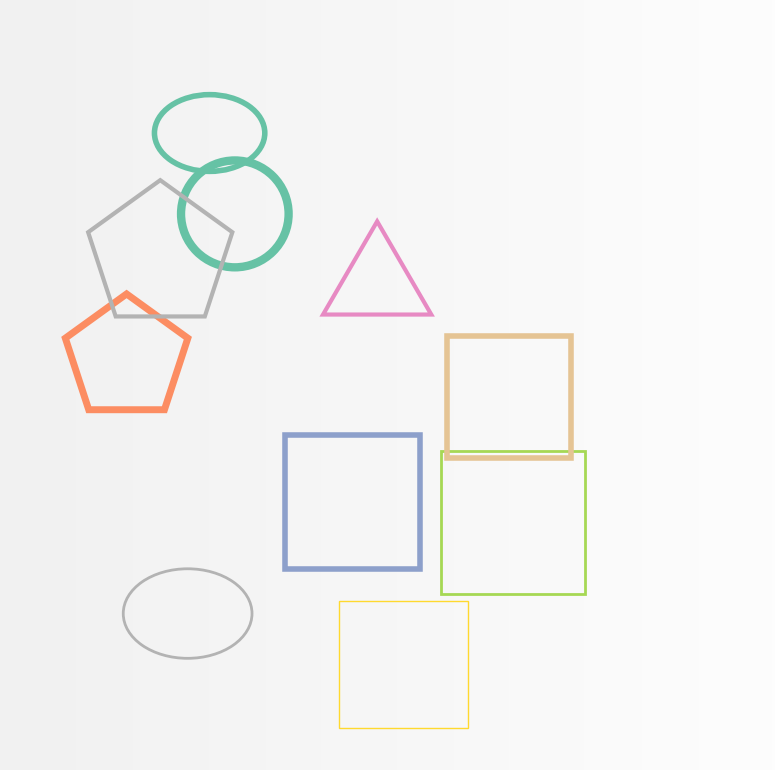[{"shape": "circle", "thickness": 3, "radius": 0.35, "center": [0.303, 0.722]}, {"shape": "oval", "thickness": 2, "radius": 0.36, "center": [0.27, 0.827]}, {"shape": "pentagon", "thickness": 2.5, "radius": 0.42, "center": [0.163, 0.535]}, {"shape": "square", "thickness": 2, "radius": 0.44, "center": [0.455, 0.348]}, {"shape": "triangle", "thickness": 1.5, "radius": 0.4, "center": [0.487, 0.632]}, {"shape": "square", "thickness": 1, "radius": 0.47, "center": [0.662, 0.322]}, {"shape": "square", "thickness": 0.5, "radius": 0.41, "center": [0.521, 0.137]}, {"shape": "square", "thickness": 2, "radius": 0.4, "center": [0.657, 0.484]}, {"shape": "pentagon", "thickness": 1.5, "radius": 0.49, "center": [0.207, 0.668]}, {"shape": "oval", "thickness": 1, "radius": 0.42, "center": [0.242, 0.203]}]